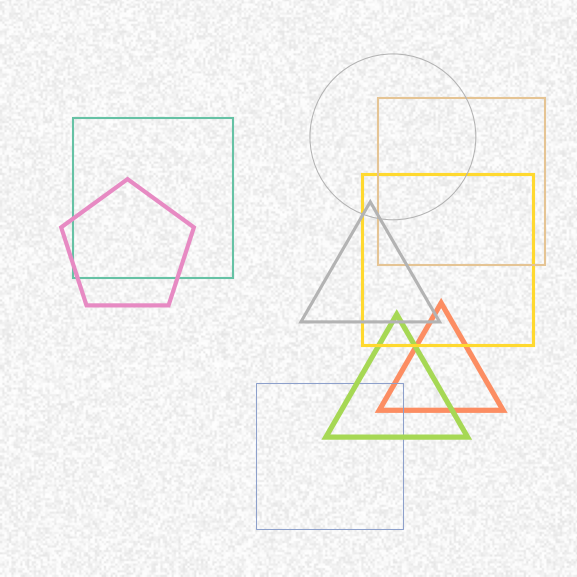[{"shape": "square", "thickness": 1, "radius": 0.69, "center": [0.265, 0.656]}, {"shape": "triangle", "thickness": 2.5, "radius": 0.62, "center": [0.764, 0.351]}, {"shape": "square", "thickness": 0.5, "radius": 0.63, "center": [0.57, 0.209]}, {"shape": "pentagon", "thickness": 2, "radius": 0.6, "center": [0.221, 0.568]}, {"shape": "triangle", "thickness": 2.5, "radius": 0.71, "center": [0.687, 0.313]}, {"shape": "square", "thickness": 1.5, "radius": 0.74, "center": [0.775, 0.55]}, {"shape": "square", "thickness": 1, "radius": 0.72, "center": [0.799, 0.684]}, {"shape": "triangle", "thickness": 1.5, "radius": 0.69, "center": [0.641, 0.511]}, {"shape": "circle", "thickness": 0.5, "radius": 0.72, "center": [0.68, 0.762]}]